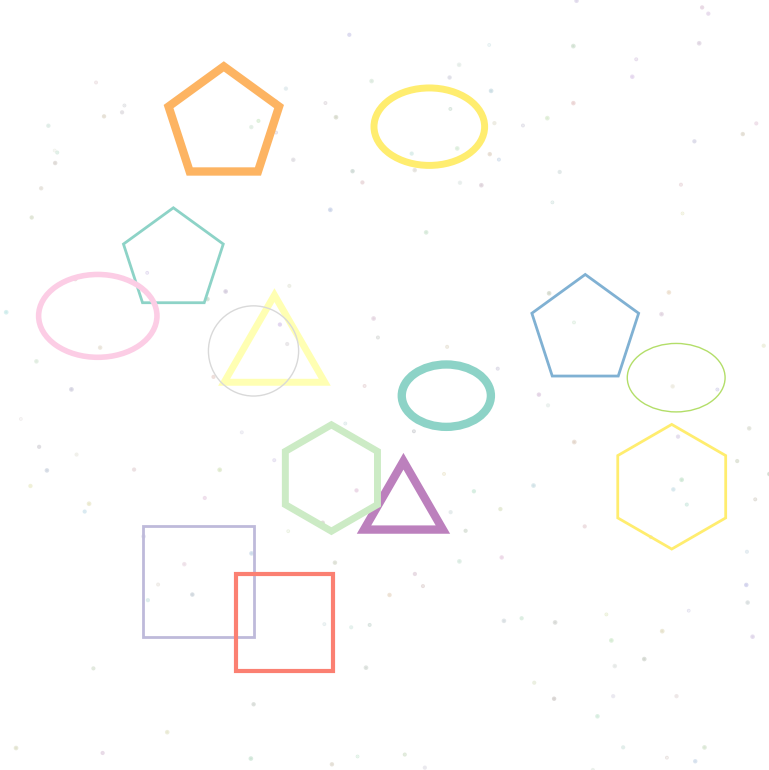[{"shape": "pentagon", "thickness": 1, "radius": 0.34, "center": [0.225, 0.662]}, {"shape": "oval", "thickness": 3, "radius": 0.29, "center": [0.58, 0.486]}, {"shape": "triangle", "thickness": 2.5, "radius": 0.38, "center": [0.356, 0.541]}, {"shape": "square", "thickness": 1, "radius": 0.36, "center": [0.258, 0.245]}, {"shape": "square", "thickness": 1.5, "radius": 0.31, "center": [0.369, 0.192]}, {"shape": "pentagon", "thickness": 1, "radius": 0.36, "center": [0.76, 0.571]}, {"shape": "pentagon", "thickness": 3, "radius": 0.38, "center": [0.291, 0.838]}, {"shape": "oval", "thickness": 0.5, "radius": 0.32, "center": [0.878, 0.51]}, {"shape": "oval", "thickness": 2, "radius": 0.38, "center": [0.127, 0.59]}, {"shape": "circle", "thickness": 0.5, "radius": 0.29, "center": [0.329, 0.544]}, {"shape": "triangle", "thickness": 3, "radius": 0.3, "center": [0.524, 0.342]}, {"shape": "hexagon", "thickness": 2.5, "radius": 0.35, "center": [0.43, 0.379]}, {"shape": "oval", "thickness": 2.5, "radius": 0.36, "center": [0.558, 0.835]}, {"shape": "hexagon", "thickness": 1, "radius": 0.4, "center": [0.872, 0.368]}]